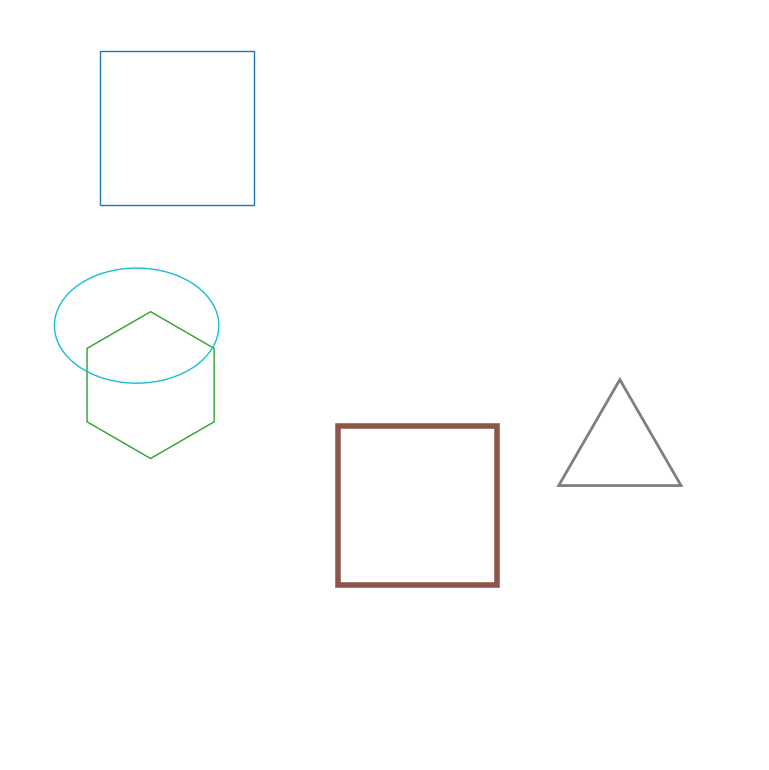[{"shape": "square", "thickness": 0.5, "radius": 0.5, "center": [0.23, 0.834]}, {"shape": "hexagon", "thickness": 0.5, "radius": 0.48, "center": [0.196, 0.5]}, {"shape": "square", "thickness": 2, "radius": 0.52, "center": [0.543, 0.344]}, {"shape": "triangle", "thickness": 1, "radius": 0.46, "center": [0.805, 0.415]}, {"shape": "oval", "thickness": 0.5, "radius": 0.53, "center": [0.177, 0.577]}]